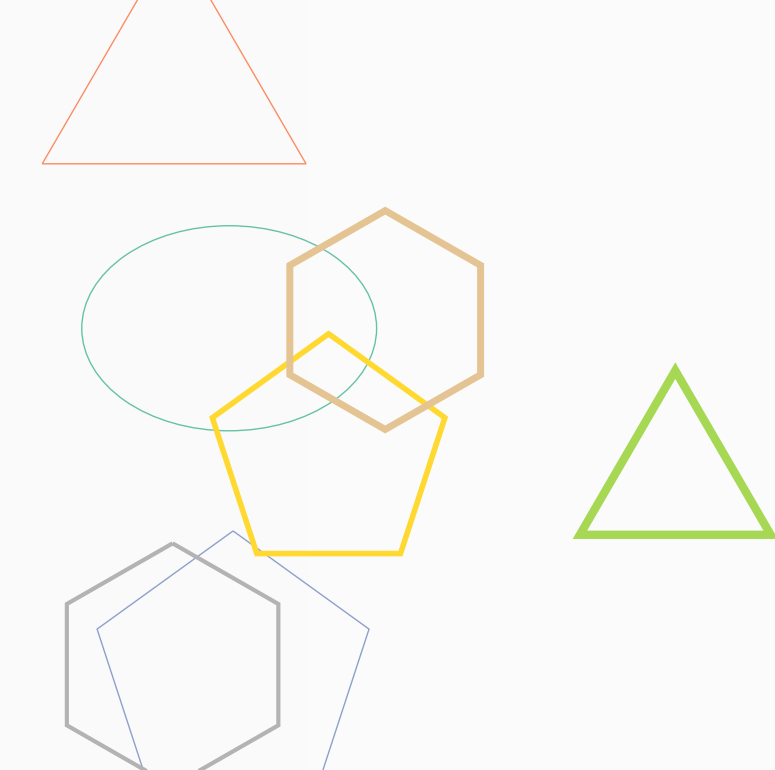[{"shape": "oval", "thickness": 0.5, "radius": 0.95, "center": [0.296, 0.574]}, {"shape": "triangle", "thickness": 0.5, "radius": 0.98, "center": [0.225, 0.886]}, {"shape": "pentagon", "thickness": 0.5, "radius": 0.92, "center": [0.301, 0.126]}, {"shape": "triangle", "thickness": 3, "radius": 0.71, "center": [0.871, 0.377]}, {"shape": "pentagon", "thickness": 2, "radius": 0.79, "center": [0.424, 0.409]}, {"shape": "hexagon", "thickness": 2.5, "radius": 0.71, "center": [0.497, 0.584]}, {"shape": "hexagon", "thickness": 1.5, "radius": 0.79, "center": [0.223, 0.137]}]